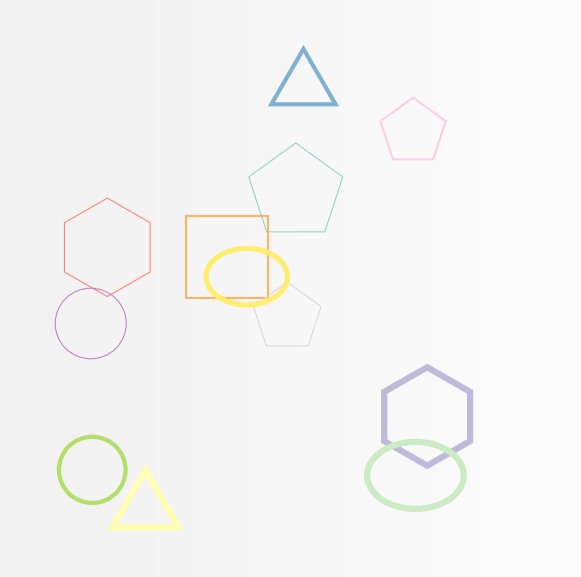[{"shape": "pentagon", "thickness": 0.5, "radius": 0.43, "center": [0.509, 0.666]}, {"shape": "triangle", "thickness": 3, "radius": 0.33, "center": [0.25, 0.119]}, {"shape": "hexagon", "thickness": 3, "radius": 0.43, "center": [0.735, 0.278]}, {"shape": "hexagon", "thickness": 0.5, "radius": 0.43, "center": [0.185, 0.571]}, {"shape": "triangle", "thickness": 2, "radius": 0.32, "center": [0.522, 0.85]}, {"shape": "square", "thickness": 1, "radius": 0.35, "center": [0.39, 0.554]}, {"shape": "circle", "thickness": 2, "radius": 0.29, "center": [0.159, 0.185]}, {"shape": "pentagon", "thickness": 1, "radius": 0.3, "center": [0.711, 0.771]}, {"shape": "pentagon", "thickness": 0.5, "radius": 0.31, "center": [0.494, 0.449]}, {"shape": "circle", "thickness": 0.5, "radius": 0.31, "center": [0.156, 0.439]}, {"shape": "oval", "thickness": 3, "radius": 0.42, "center": [0.715, 0.176]}, {"shape": "oval", "thickness": 2.5, "radius": 0.35, "center": [0.425, 0.52]}]